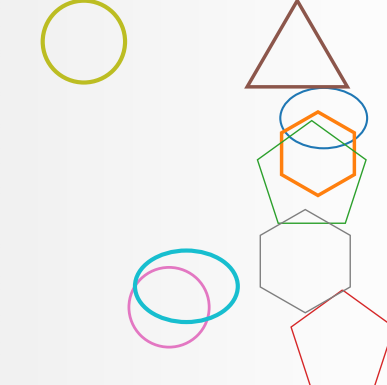[{"shape": "oval", "thickness": 1.5, "radius": 0.56, "center": [0.835, 0.693]}, {"shape": "hexagon", "thickness": 2.5, "radius": 0.54, "center": [0.821, 0.601]}, {"shape": "pentagon", "thickness": 1, "radius": 0.74, "center": [0.805, 0.539]}, {"shape": "pentagon", "thickness": 1, "radius": 0.7, "center": [0.884, 0.107]}, {"shape": "triangle", "thickness": 2.5, "radius": 0.75, "center": [0.767, 0.849]}, {"shape": "circle", "thickness": 2, "radius": 0.52, "center": [0.436, 0.202]}, {"shape": "hexagon", "thickness": 1, "radius": 0.67, "center": [0.788, 0.322]}, {"shape": "circle", "thickness": 3, "radius": 0.53, "center": [0.216, 0.892]}, {"shape": "oval", "thickness": 3, "radius": 0.66, "center": [0.481, 0.256]}]